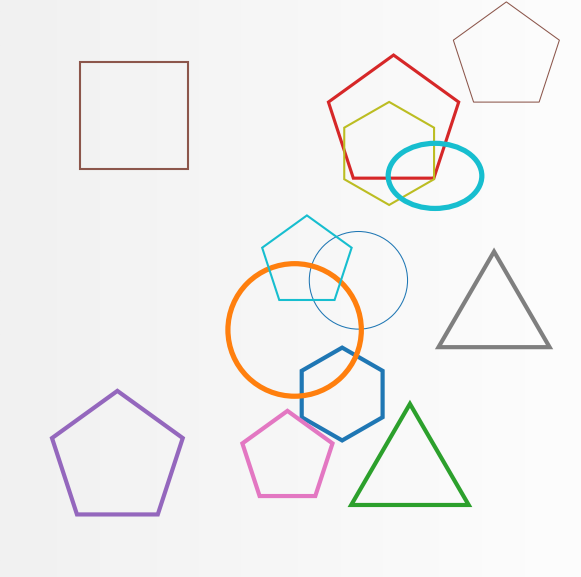[{"shape": "circle", "thickness": 0.5, "radius": 0.42, "center": [0.617, 0.514]}, {"shape": "hexagon", "thickness": 2, "radius": 0.4, "center": [0.589, 0.317]}, {"shape": "circle", "thickness": 2.5, "radius": 0.57, "center": [0.507, 0.428]}, {"shape": "triangle", "thickness": 2, "radius": 0.58, "center": [0.705, 0.183]}, {"shape": "pentagon", "thickness": 1.5, "radius": 0.59, "center": [0.677, 0.786]}, {"shape": "pentagon", "thickness": 2, "radius": 0.59, "center": [0.202, 0.204]}, {"shape": "square", "thickness": 1, "radius": 0.46, "center": [0.23, 0.799]}, {"shape": "pentagon", "thickness": 0.5, "radius": 0.48, "center": [0.871, 0.9]}, {"shape": "pentagon", "thickness": 2, "radius": 0.41, "center": [0.495, 0.206]}, {"shape": "triangle", "thickness": 2, "radius": 0.55, "center": [0.85, 0.453]}, {"shape": "hexagon", "thickness": 1, "radius": 0.45, "center": [0.67, 0.733]}, {"shape": "oval", "thickness": 2.5, "radius": 0.4, "center": [0.748, 0.695]}, {"shape": "pentagon", "thickness": 1, "radius": 0.4, "center": [0.528, 0.545]}]